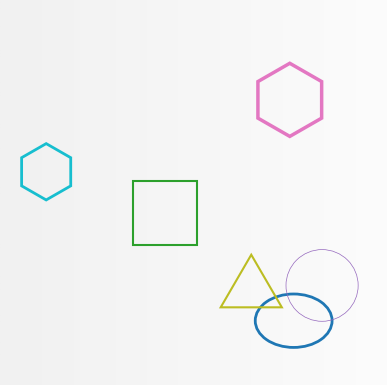[{"shape": "oval", "thickness": 2, "radius": 0.5, "center": [0.758, 0.167]}, {"shape": "square", "thickness": 1.5, "radius": 0.41, "center": [0.425, 0.447]}, {"shape": "circle", "thickness": 0.5, "radius": 0.47, "center": [0.831, 0.259]}, {"shape": "hexagon", "thickness": 2.5, "radius": 0.47, "center": [0.748, 0.741]}, {"shape": "triangle", "thickness": 1.5, "radius": 0.46, "center": [0.648, 0.247]}, {"shape": "hexagon", "thickness": 2, "radius": 0.37, "center": [0.119, 0.554]}]